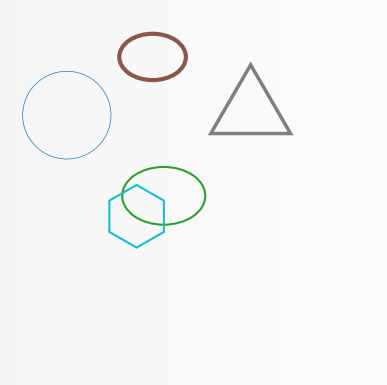[{"shape": "circle", "thickness": 0.5, "radius": 0.57, "center": [0.172, 0.701]}, {"shape": "oval", "thickness": 1.5, "radius": 0.54, "center": [0.423, 0.491]}, {"shape": "oval", "thickness": 3, "radius": 0.43, "center": [0.394, 0.852]}, {"shape": "triangle", "thickness": 2.5, "radius": 0.59, "center": [0.647, 0.713]}, {"shape": "hexagon", "thickness": 1.5, "radius": 0.41, "center": [0.353, 0.438]}]